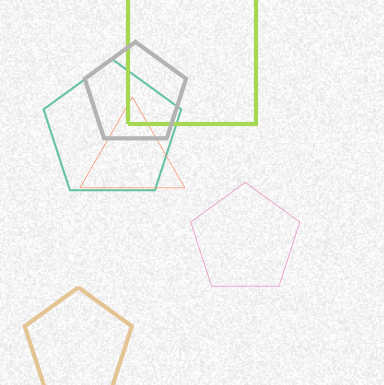[{"shape": "pentagon", "thickness": 1.5, "radius": 0.94, "center": [0.292, 0.658]}, {"shape": "triangle", "thickness": 0.5, "radius": 0.79, "center": [0.344, 0.591]}, {"shape": "pentagon", "thickness": 0.5, "radius": 0.74, "center": [0.637, 0.377]}, {"shape": "square", "thickness": 3, "radius": 0.83, "center": [0.499, 0.844]}, {"shape": "pentagon", "thickness": 3, "radius": 0.73, "center": [0.203, 0.107]}, {"shape": "pentagon", "thickness": 3, "radius": 0.69, "center": [0.352, 0.753]}]